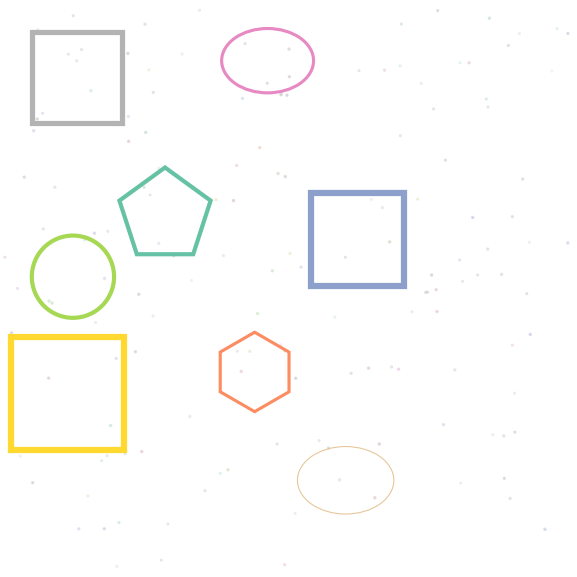[{"shape": "pentagon", "thickness": 2, "radius": 0.42, "center": [0.286, 0.626]}, {"shape": "hexagon", "thickness": 1.5, "radius": 0.34, "center": [0.441, 0.355]}, {"shape": "square", "thickness": 3, "radius": 0.4, "center": [0.619, 0.584]}, {"shape": "oval", "thickness": 1.5, "radius": 0.4, "center": [0.463, 0.894]}, {"shape": "circle", "thickness": 2, "radius": 0.36, "center": [0.126, 0.52]}, {"shape": "square", "thickness": 3, "radius": 0.49, "center": [0.117, 0.318]}, {"shape": "oval", "thickness": 0.5, "radius": 0.42, "center": [0.599, 0.167]}, {"shape": "square", "thickness": 2.5, "radius": 0.39, "center": [0.133, 0.865]}]